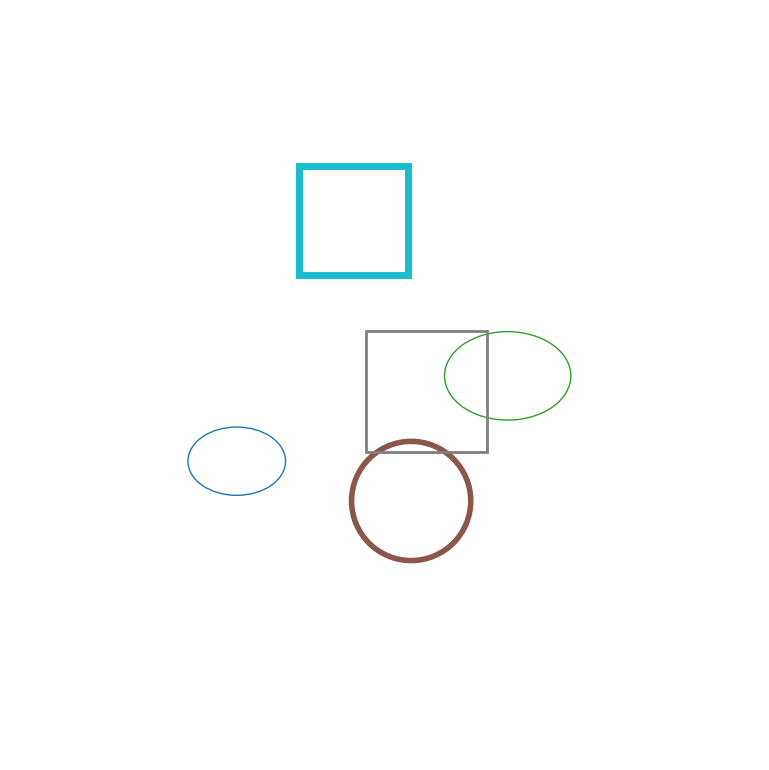[{"shape": "oval", "thickness": 0.5, "radius": 0.32, "center": [0.307, 0.401]}, {"shape": "oval", "thickness": 0.5, "radius": 0.41, "center": [0.659, 0.512]}, {"shape": "circle", "thickness": 2, "radius": 0.39, "center": [0.534, 0.349]}, {"shape": "square", "thickness": 1, "radius": 0.39, "center": [0.554, 0.492]}, {"shape": "square", "thickness": 2.5, "radius": 0.35, "center": [0.459, 0.713]}]